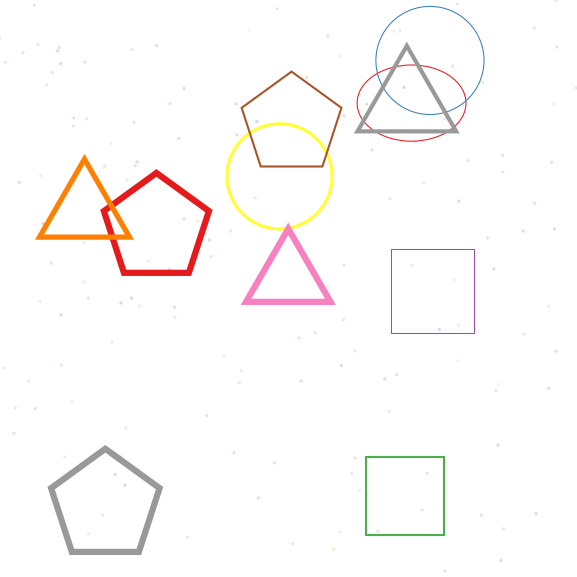[{"shape": "oval", "thickness": 0.5, "radius": 0.47, "center": [0.713, 0.821]}, {"shape": "pentagon", "thickness": 3, "radius": 0.48, "center": [0.271, 0.604]}, {"shape": "circle", "thickness": 0.5, "radius": 0.47, "center": [0.745, 0.894]}, {"shape": "square", "thickness": 1, "radius": 0.34, "center": [0.702, 0.14]}, {"shape": "square", "thickness": 0.5, "radius": 0.36, "center": [0.749, 0.495]}, {"shape": "triangle", "thickness": 2.5, "radius": 0.45, "center": [0.146, 0.634]}, {"shape": "circle", "thickness": 1.5, "radius": 0.46, "center": [0.484, 0.694]}, {"shape": "pentagon", "thickness": 1, "radius": 0.45, "center": [0.505, 0.784]}, {"shape": "triangle", "thickness": 3, "radius": 0.42, "center": [0.499, 0.519]}, {"shape": "triangle", "thickness": 2, "radius": 0.49, "center": [0.704, 0.821]}, {"shape": "pentagon", "thickness": 3, "radius": 0.49, "center": [0.182, 0.123]}]